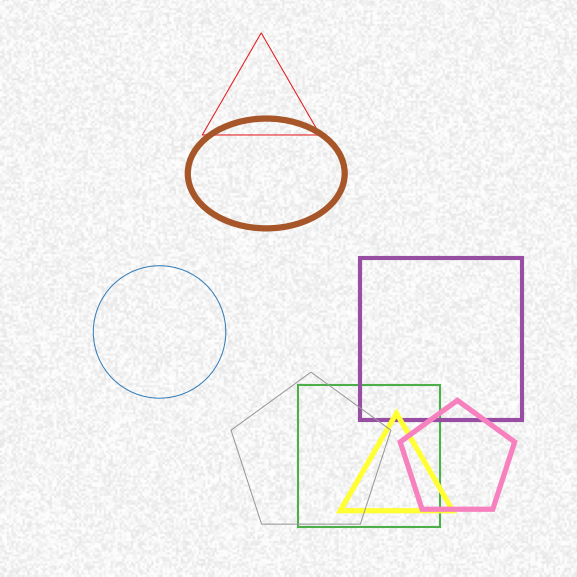[{"shape": "triangle", "thickness": 0.5, "radius": 0.59, "center": [0.452, 0.824]}, {"shape": "circle", "thickness": 0.5, "radius": 0.57, "center": [0.276, 0.424]}, {"shape": "square", "thickness": 1, "radius": 0.61, "center": [0.638, 0.209]}, {"shape": "square", "thickness": 2, "radius": 0.7, "center": [0.763, 0.413]}, {"shape": "triangle", "thickness": 2.5, "radius": 0.56, "center": [0.687, 0.171]}, {"shape": "oval", "thickness": 3, "radius": 0.68, "center": [0.461, 0.699]}, {"shape": "pentagon", "thickness": 2.5, "radius": 0.52, "center": [0.792, 0.202]}, {"shape": "pentagon", "thickness": 0.5, "radius": 0.73, "center": [0.538, 0.209]}]